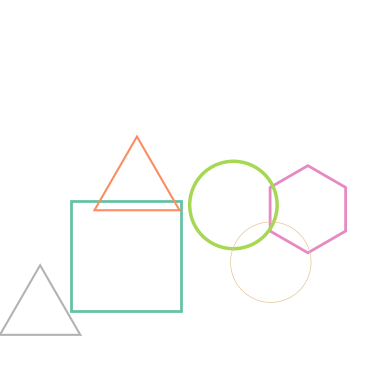[{"shape": "square", "thickness": 2, "radius": 0.72, "center": [0.328, 0.335]}, {"shape": "triangle", "thickness": 1.5, "radius": 0.64, "center": [0.356, 0.518]}, {"shape": "hexagon", "thickness": 2, "radius": 0.57, "center": [0.8, 0.457]}, {"shape": "circle", "thickness": 2.5, "radius": 0.57, "center": [0.606, 0.468]}, {"shape": "circle", "thickness": 0.5, "radius": 0.52, "center": [0.703, 0.319]}, {"shape": "triangle", "thickness": 1.5, "radius": 0.6, "center": [0.104, 0.191]}]